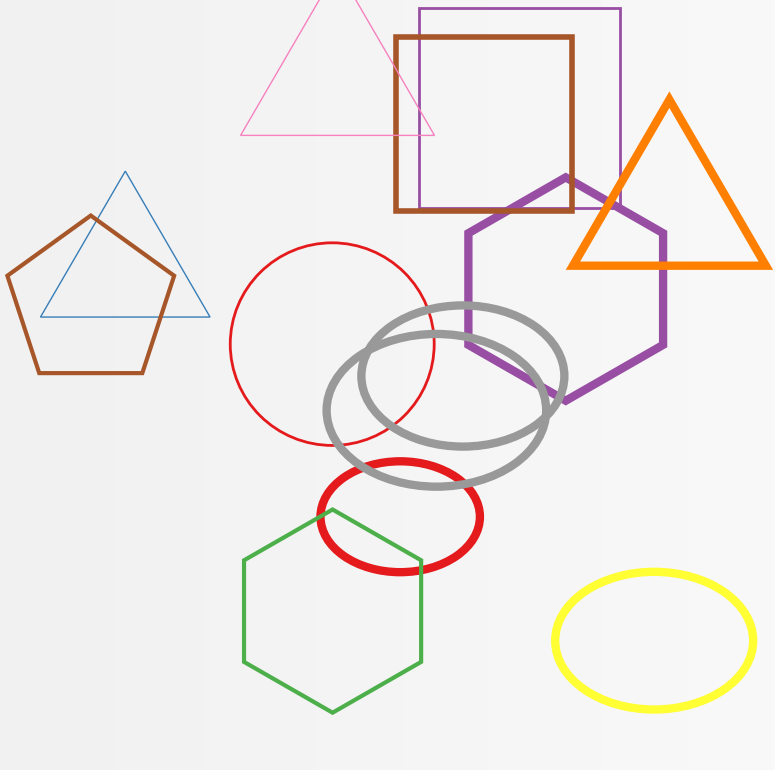[{"shape": "oval", "thickness": 3, "radius": 0.51, "center": [0.516, 0.329]}, {"shape": "circle", "thickness": 1, "radius": 0.66, "center": [0.429, 0.553]}, {"shape": "triangle", "thickness": 0.5, "radius": 0.63, "center": [0.162, 0.651]}, {"shape": "hexagon", "thickness": 1.5, "radius": 0.66, "center": [0.429, 0.206]}, {"shape": "hexagon", "thickness": 3, "radius": 0.73, "center": [0.73, 0.625]}, {"shape": "square", "thickness": 1, "radius": 0.65, "center": [0.67, 0.86]}, {"shape": "triangle", "thickness": 3, "radius": 0.72, "center": [0.864, 0.727]}, {"shape": "oval", "thickness": 3, "radius": 0.64, "center": [0.844, 0.168]}, {"shape": "pentagon", "thickness": 1.5, "radius": 0.57, "center": [0.117, 0.607]}, {"shape": "square", "thickness": 2, "radius": 0.57, "center": [0.625, 0.839]}, {"shape": "triangle", "thickness": 0.5, "radius": 0.72, "center": [0.436, 0.896]}, {"shape": "oval", "thickness": 3, "radius": 0.65, "center": [0.597, 0.512]}, {"shape": "oval", "thickness": 3, "radius": 0.71, "center": [0.563, 0.467]}]